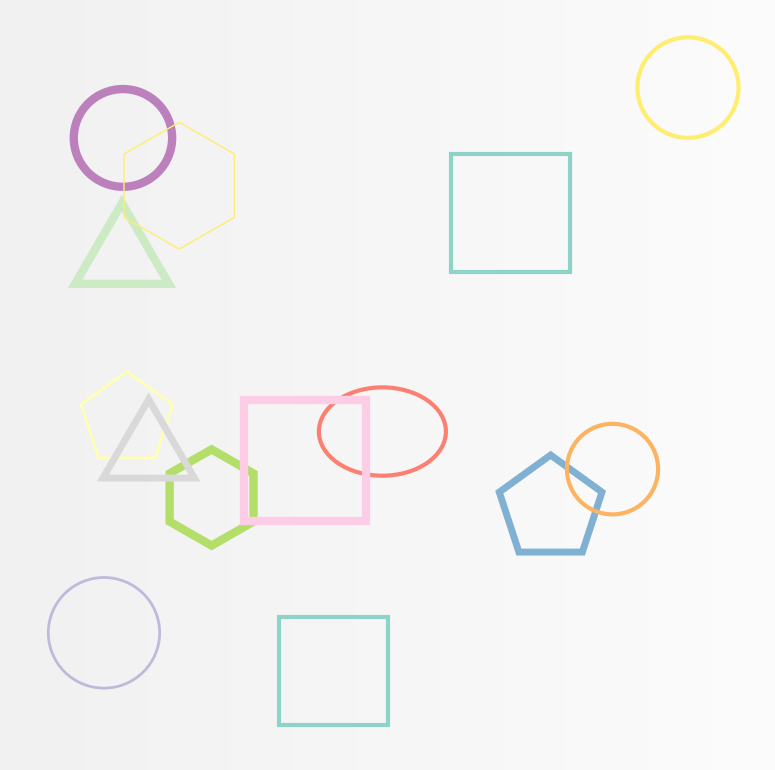[{"shape": "square", "thickness": 1.5, "radius": 0.38, "center": [0.659, 0.723]}, {"shape": "square", "thickness": 1.5, "radius": 0.35, "center": [0.43, 0.129]}, {"shape": "pentagon", "thickness": 1, "radius": 0.31, "center": [0.164, 0.455]}, {"shape": "circle", "thickness": 1, "radius": 0.36, "center": [0.134, 0.178]}, {"shape": "oval", "thickness": 1.5, "radius": 0.41, "center": [0.493, 0.44]}, {"shape": "pentagon", "thickness": 2.5, "radius": 0.35, "center": [0.71, 0.339]}, {"shape": "circle", "thickness": 1.5, "radius": 0.29, "center": [0.79, 0.391]}, {"shape": "hexagon", "thickness": 3, "radius": 0.31, "center": [0.273, 0.354]}, {"shape": "square", "thickness": 3, "radius": 0.39, "center": [0.393, 0.402]}, {"shape": "triangle", "thickness": 2.5, "radius": 0.34, "center": [0.192, 0.413]}, {"shape": "circle", "thickness": 3, "radius": 0.32, "center": [0.159, 0.821]}, {"shape": "triangle", "thickness": 3, "radius": 0.35, "center": [0.157, 0.666]}, {"shape": "hexagon", "thickness": 0.5, "radius": 0.41, "center": [0.231, 0.759]}, {"shape": "circle", "thickness": 1.5, "radius": 0.33, "center": [0.888, 0.886]}]